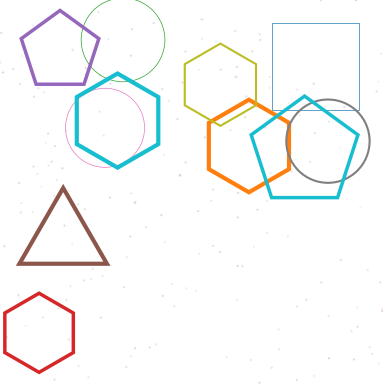[{"shape": "square", "thickness": 0.5, "radius": 0.57, "center": [0.82, 0.827]}, {"shape": "hexagon", "thickness": 3, "radius": 0.6, "center": [0.647, 0.621]}, {"shape": "circle", "thickness": 0.5, "radius": 0.54, "center": [0.32, 0.896]}, {"shape": "hexagon", "thickness": 2.5, "radius": 0.51, "center": [0.102, 0.136]}, {"shape": "pentagon", "thickness": 2.5, "radius": 0.53, "center": [0.156, 0.867]}, {"shape": "triangle", "thickness": 3, "radius": 0.66, "center": [0.164, 0.381]}, {"shape": "circle", "thickness": 0.5, "radius": 0.51, "center": [0.273, 0.668]}, {"shape": "circle", "thickness": 1.5, "radius": 0.54, "center": [0.852, 0.633]}, {"shape": "hexagon", "thickness": 1.5, "radius": 0.53, "center": [0.572, 0.78]}, {"shape": "pentagon", "thickness": 2.5, "radius": 0.73, "center": [0.791, 0.605]}, {"shape": "hexagon", "thickness": 3, "radius": 0.61, "center": [0.305, 0.687]}]